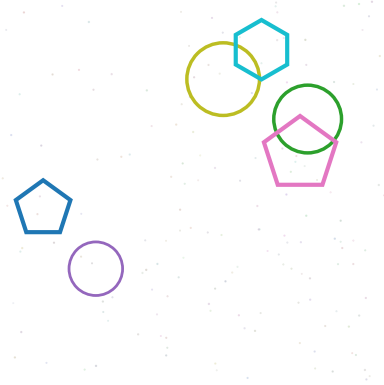[{"shape": "pentagon", "thickness": 3, "radius": 0.37, "center": [0.112, 0.457]}, {"shape": "circle", "thickness": 2.5, "radius": 0.44, "center": [0.799, 0.691]}, {"shape": "circle", "thickness": 2, "radius": 0.35, "center": [0.249, 0.302]}, {"shape": "pentagon", "thickness": 3, "radius": 0.49, "center": [0.779, 0.6]}, {"shape": "circle", "thickness": 2.5, "radius": 0.47, "center": [0.58, 0.794]}, {"shape": "hexagon", "thickness": 3, "radius": 0.39, "center": [0.679, 0.871]}]